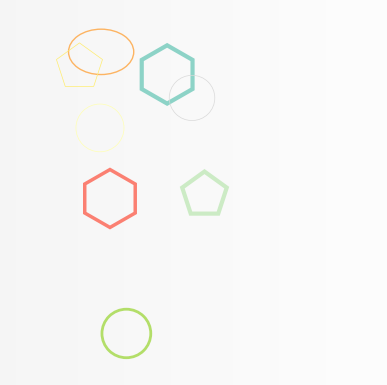[{"shape": "hexagon", "thickness": 3, "radius": 0.38, "center": [0.431, 0.807]}, {"shape": "circle", "thickness": 0.5, "radius": 0.31, "center": [0.258, 0.668]}, {"shape": "hexagon", "thickness": 2.5, "radius": 0.38, "center": [0.284, 0.484]}, {"shape": "oval", "thickness": 1, "radius": 0.42, "center": [0.261, 0.865]}, {"shape": "circle", "thickness": 2, "radius": 0.31, "center": [0.326, 0.134]}, {"shape": "circle", "thickness": 0.5, "radius": 0.29, "center": [0.496, 0.746]}, {"shape": "pentagon", "thickness": 3, "radius": 0.3, "center": [0.528, 0.494]}, {"shape": "pentagon", "thickness": 0.5, "radius": 0.31, "center": [0.205, 0.826]}]